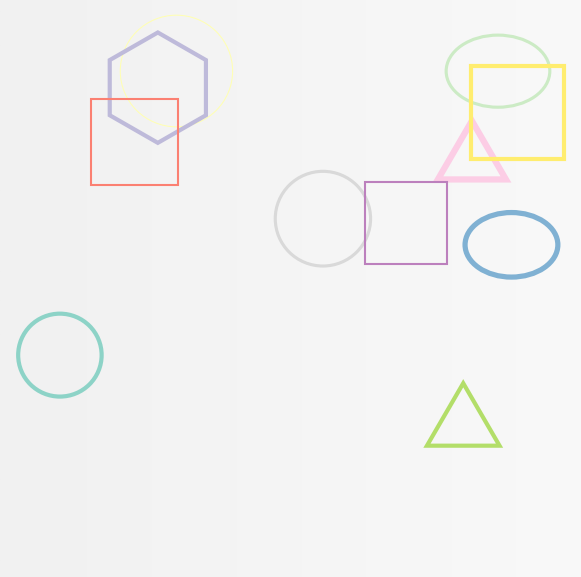[{"shape": "circle", "thickness": 2, "radius": 0.36, "center": [0.103, 0.384]}, {"shape": "circle", "thickness": 0.5, "radius": 0.48, "center": [0.304, 0.876]}, {"shape": "hexagon", "thickness": 2, "radius": 0.48, "center": [0.272, 0.847]}, {"shape": "square", "thickness": 1, "radius": 0.37, "center": [0.232, 0.753]}, {"shape": "oval", "thickness": 2.5, "radius": 0.4, "center": [0.88, 0.575]}, {"shape": "triangle", "thickness": 2, "radius": 0.36, "center": [0.797, 0.263]}, {"shape": "triangle", "thickness": 3, "radius": 0.34, "center": [0.812, 0.722]}, {"shape": "circle", "thickness": 1.5, "radius": 0.41, "center": [0.556, 0.62]}, {"shape": "square", "thickness": 1, "radius": 0.35, "center": [0.698, 0.613]}, {"shape": "oval", "thickness": 1.5, "radius": 0.45, "center": [0.857, 0.876]}, {"shape": "square", "thickness": 2, "radius": 0.4, "center": [0.891, 0.805]}]